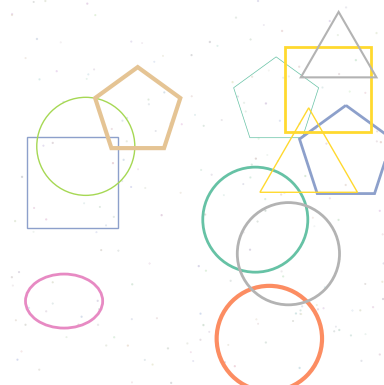[{"shape": "pentagon", "thickness": 0.5, "radius": 0.58, "center": [0.717, 0.736]}, {"shape": "circle", "thickness": 2, "radius": 0.68, "center": [0.663, 0.429]}, {"shape": "circle", "thickness": 3, "radius": 0.68, "center": [0.7, 0.121]}, {"shape": "pentagon", "thickness": 2, "radius": 0.63, "center": [0.898, 0.6]}, {"shape": "square", "thickness": 1, "radius": 0.59, "center": [0.189, 0.527]}, {"shape": "oval", "thickness": 2, "radius": 0.5, "center": [0.166, 0.218]}, {"shape": "circle", "thickness": 1, "radius": 0.64, "center": [0.223, 0.62]}, {"shape": "square", "thickness": 2, "radius": 0.55, "center": [0.852, 0.767]}, {"shape": "triangle", "thickness": 1, "radius": 0.73, "center": [0.802, 0.574]}, {"shape": "pentagon", "thickness": 3, "radius": 0.58, "center": [0.358, 0.709]}, {"shape": "circle", "thickness": 2, "radius": 0.66, "center": [0.749, 0.341]}, {"shape": "triangle", "thickness": 1.5, "radius": 0.57, "center": [0.88, 0.856]}]